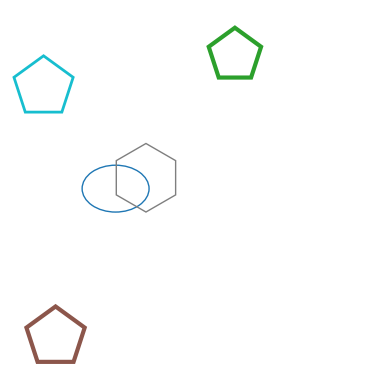[{"shape": "oval", "thickness": 1, "radius": 0.43, "center": [0.3, 0.51]}, {"shape": "pentagon", "thickness": 3, "radius": 0.36, "center": [0.61, 0.856]}, {"shape": "pentagon", "thickness": 3, "radius": 0.4, "center": [0.144, 0.124]}, {"shape": "hexagon", "thickness": 1, "radius": 0.44, "center": [0.379, 0.538]}, {"shape": "pentagon", "thickness": 2, "radius": 0.4, "center": [0.113, 0.774]}]